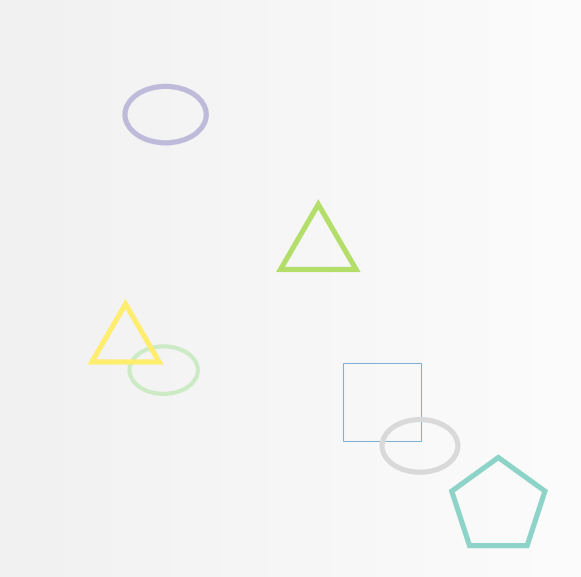[{"shape": "pentagon", "thickness": 2.5, "radius": 0.42, "center": [0.857, 0.123]}, {"shape": "oval", "thickness": 2.5, "radius": 0.35, "center": [0.285, 0.801]}, {"shape": "square", "thickness": 0.5, "radius": 0.34, "center": [0.658, 0.303]}, {"shape": "triangle", "thickness": 2.5, "radius": 0.38, "center": [0.548, 0.57]}, {"shape": "oval", "thickness": 2.5, "radius": 0.33, "center": [0.723, 0.227]}, {"shape": "oval", "thickness": 2, "radius": 0.29, "center": [0.282, 0.358]}, {"shape": "triangle", "thickness": 2.5, "radius": 0.33, "center": [0.216, 0.406]}]